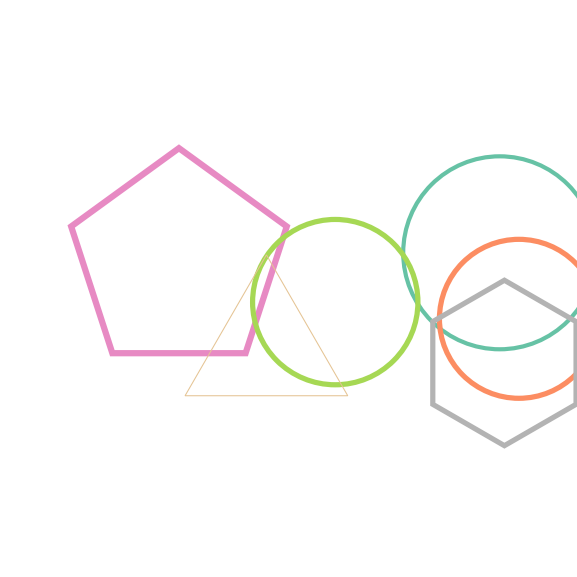[{"shape": "circle", "thickness": 2, "radius": 0.84, "center": [0.865, 0.561]}, {"shape": "circle", "thickness": 2.5, "radius": 0.69, "center": [0.899, 0.447]}, {"shape": "pentagon", "thickness": 3, "radius": 0.98, "center": [0.31, 0.546]}, {"shape": "circle", "thickness": 2.5, "radius": 0.72, "center": [0.581, 0.476]}, {"shape": "triangle", "thickness": 0.5, "radius": 0.81, "center": [0.461, 0.395]}, {"shape": "hexagon", "thickness": 2.5, "radius": 0.72, "center": [0.873, 0.371]}]